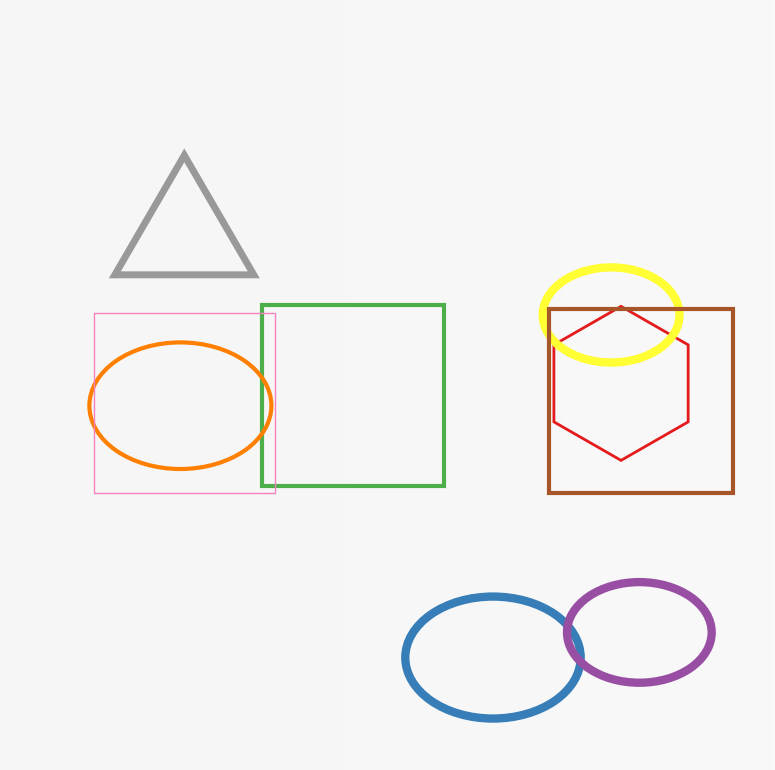[{"shape": "hexagon", "thickness": 1, "radius": 0.5, "center": [0.801, 0.502]}, {"shape": "oval", "thickness": 3, "radius": 0.57, "center": [0.636, 0.146]}, {"shape": "square", "thickness": 1.5, "radius": 0.59, "center": [0.455, 0.486]}, {"shape": "oval", "thickness": 3, "radius": 0.47, "center": [0.825, 0.179]}, {"shape": "oval", "thickness": 1.5, "radius": 0.59, "center": [0.233, 0.473]}, {"shape": "oval", "thickness": 3, "radius": 0.44, "center": [0.789, 0.591]}, {"shape": "square", "thickness": 1.5, "radius": 0.6, "center": [0.827, 0.479]}, {"shape": "square", "thickness": 0.5, "radius": 0.58, "center": [0.237, 0.476]}, {"shape": "triangle", "thickness": 2.5, "radius": 0.52, "center": [0.238, 0.695]}]